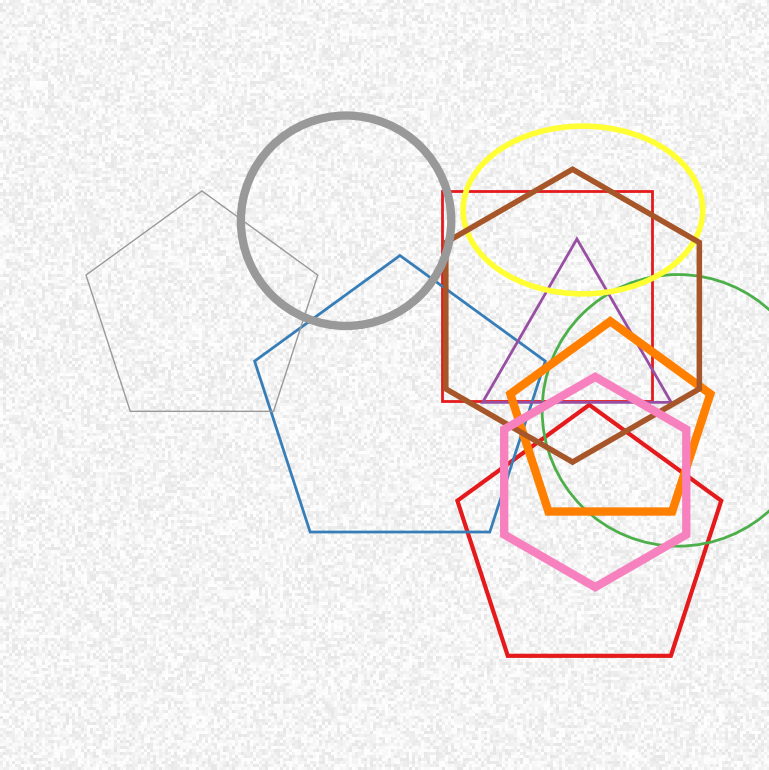[{"shape": "pentagon", "thickness": 1.5, "radius": 0.9, "center": [0.765, 0.294]}, {"shape": "square", "thickness": 1, "radius": 0.68, "center": [0.711, 0.616]}, {"shape": "pentagon", "thickness": 1, "radius": 0.99, "center": [0.519, 0.47]}, {"shape": "circle", "thickness": 1, "radius": 0.88, "center": [0.88, 0.467]}, {"shape": "triangle", "thickness": 1, "radius": 0.71, "center": [0.749, 0.548]}, {"shape": "pentagon", "thickness": 3, "radius": 0.68, "center": [0.793, 0.446]}, {"shape": "oval", "thickness": 2, "radius": 0.78, "center": [0.757, 0.727]}, {"shape": "hexagon", "thickness": 2, "radius": 0.95, "center": [0.744, 0.59]}, {"shape": "hexagon", "thickness": 3, "radius": 0.68, "center": [0.773, 0.374]}, {"shape": "pentagon", "thickness": 0.5, "radius": 0.79, "center": [0.262, 0.594]}, {"shape": "circle", "thickness": 3, "radius": 0.68, "center": [0.449, 0.713]}]